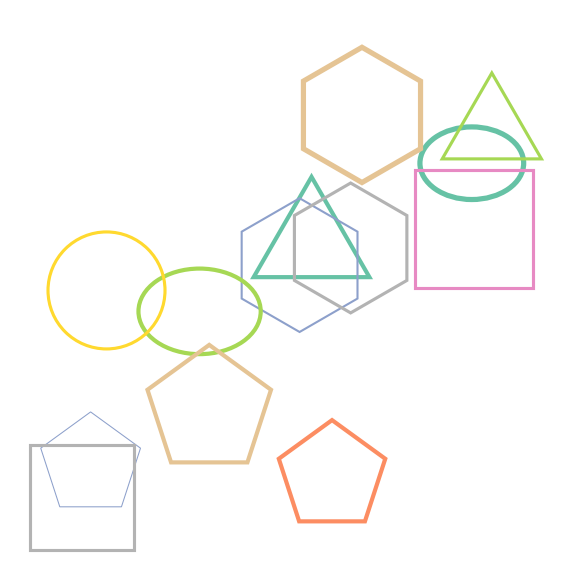[{"shape": "triangle", "thickness": 2, "radius": 0.58, "center": [0.539, 0.577]}, {"shape": "oval", "thickness": 2.5, "radius": 0.45, "center": [0.817, 0.717]}, {"shape": "pentagon", "thickness": 2, "radius": 0.48, "center": [0.575, 0.175]}, {"shape": "pentagon", "thickness": 0.5, "radius": 0.45, "center": [0.157, 0.195]}, {"shape": "hexagon", "thickness": 1, "radius": 0.58, "center": [0.519, 0.54]}, {"shape": "square", "thickness": 1.5, "radius": 0.51, "center": [0.821, 0.602]}, {"shape": "oval", "thickness": 2, "radius": 0.53, "center": [0.346, 0.46]}, {"shape": "triangle", "thickness": 1.5, "radius": 0.5, "center": [0.852, 0.774]}, {"shape": "circle", "thickness": 1.5, "radius": 0.51, "center": [0.184, 0.496]}, {"shape": "pentagon", "thickness": 2, "radius": 0.56, "center": [0.362, 0.289]}, {"shape": "hexagon", "thickness": 2.5, "radius": 0.59, "center": [0.627, 0.8]}, {"shape": "square", "thickness": 1.5, "radius": 0.45, "center": [0.143, 0.138]}, {"shape": "hexagon", "thickness": 1.5, "radius": 0.56, "center": [0.607, 0.57]}]